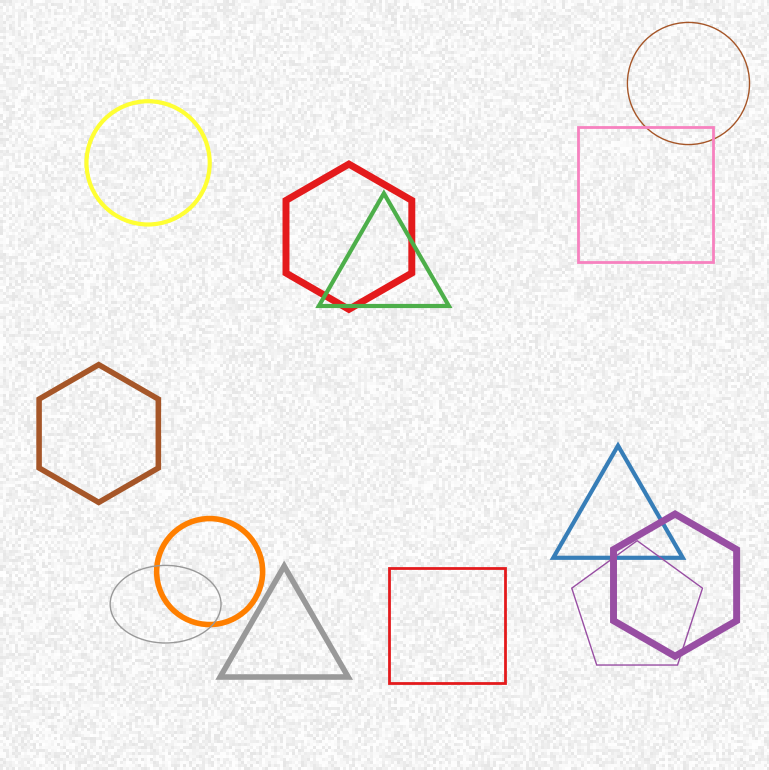[{"shape": "hexagon", "thickness": 2.5, "radius": 0.47, "center": [0.453, 0.693]}, {"shape": "square", "thickness": 1, "radius": 0.37, "center": [0.58, 0.187]}, {"shape": "triangle", "thickness": 1.5, "radius": 0.49, "center": [0.803, 0.324]}, {"shape": "triangle", "thickness": 1.5, "radius": 0.49, "center": [0.499, 0.651]}, {"shape": "hexagon", "thickness": 2.5, "radius": 0.46, "center": [0.877, 0.24]}, {"shape": "pentagon", "thickness": 0.5, "radius": 0.45, "center": [0.827, 0.209]}, {"shape": "circle", "thickness": 2, "radius": 0.34, "center": [0.272, 0.258]}, {"shape": "circle", "thickness": 1.5, "radius": 0.4, "center": [0.192, 0.788]}, {"shape": "circle", "thickness": 0.5, "radius": 0.4, "center": [0.894, 0.892]}, {"shape": "hexagon", "thickness": 2, "radius": 0.45, "center": [0.128, 0.437]}, {"shape": "square", "thickness": 1, "radius": 0.44, "center": [0.838, 0.747]}, {"shape": "oval", "thickness": 0.5, "radius": 0.36, "center": [0.215, 0.215]}, {"shape": "triangle", "thickness": 2, "radius": 0.48, "center": [0.369, 0.169]}]